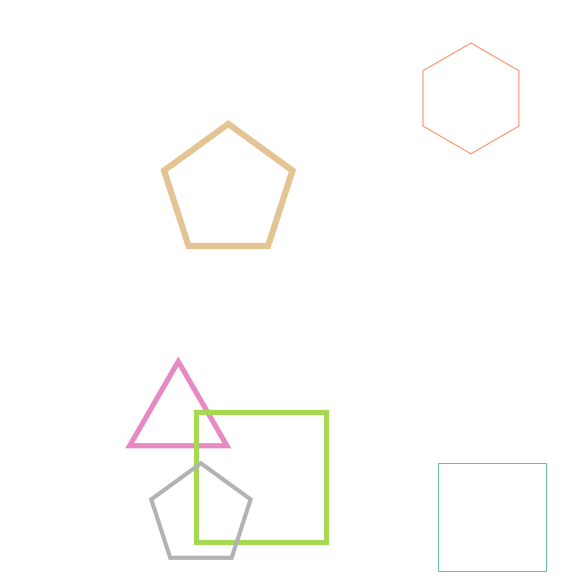[{"shape": "square", "thickness": 0.5, "radius": 0.47, "center": [0.852, 0.103]}, {"shape": "hexagon", "thickness": 0.5, "radius": 0.48, "center": [0.815, 0.829]}, {"shape": "triangle", "thickness": 2.5, "radius": 0.49, "center": [0.309, 0.276]}, {"shape": "square", "thickness": 2.5, "radius": 0.56, "center": [0.452, 0.174]}, {"shape": "pentagon", "thickness": 3, "radius": 0.58, "center": [0.395, 0.668]}, {"shape": "pentagon", "thickness": 2, "radius": 0.45, "center": [0.348, 0.106]}]